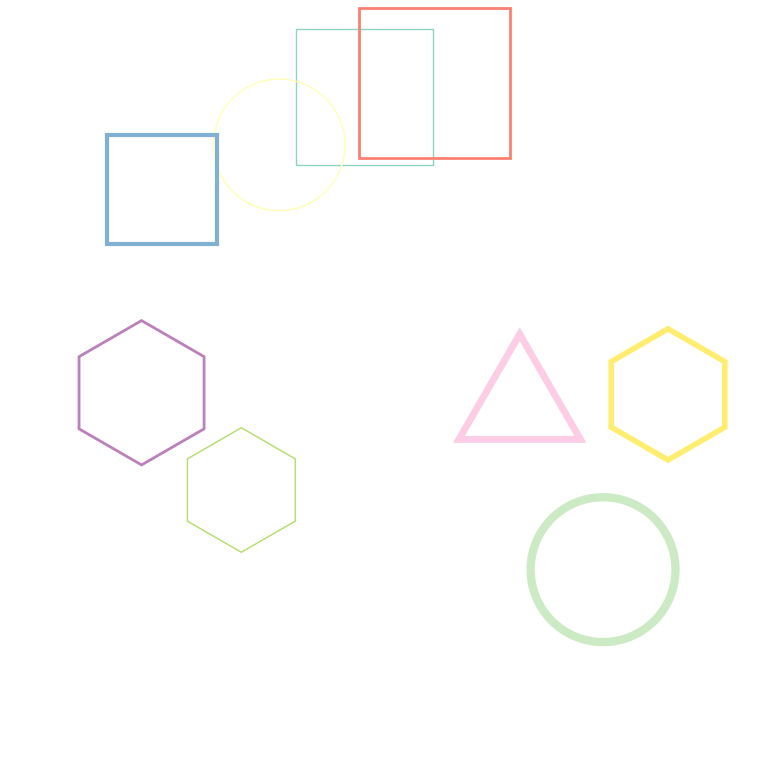[{"shape": "square", "thickness": 0.5, "radius": 0.44, "center": [0.473, 0.874]}, {"shape": "circle", "thickness": 0.5, "radius": 0.43, "center": [0.363, 0.812]}, {"shape": "square", "thickness": 1, "radius": 0.49, "center": [0.564, 0.892]}, {"shape": "square", "thickness": 1.5, "radius": 0.36, "center": [0.211, 0.754]}, {"shape": "hexagon", "thickness": 0.5, "radius": 0.4, "center": [0.313, 0.364]}, {"shape": "triangle", "thickness": 2.5, "radius": 0.46, "center": [0.675, 0.475]}, {"shape": "hexagon", "thickness": 1, "radius": 0.47, "center": [0.184, 0.49]}, {"shape": "circle", "thickness": 3, "radius": 0.47, "center": [0.783, 0.26]}, {"shape": "hexagon", "thickness": 2, "radius": 0.43, "center": [0.868, 0.488]}]